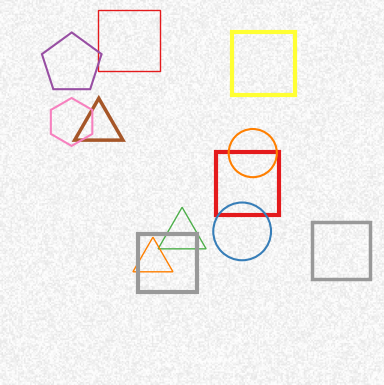[{"shape": "square", "thickness": 1, "radius": 0.4, "center": [0.335, 0.894]}, {"shape": "square", "thickness": 3, "radius": 0.41, "center": [0.644, 0.523]}, {"shape": "circle", "thickness": 1.5, "radius": 0.38, "center": [0.629, 0.399]}, {"shape": "triangle", "thickness": 1, "radius": 0.36, "center": [0.473, 0.39]}, {"shape": "pentagon", "thickness": 1.5, "radius": 0.41, "center": [0.186, 0.834]}, {"shape": "circle", "thickness": 1.5, "radius": 0.31, "center": [0.657, 0.602]}, {"shape": "triangle", "thickness": 1, "radius": 0.3, "center": [0.397, 0.324]}, {"shape": "square", "thickness": 3, "radius": 0.41, "center": [0.685, 0.834]}, {"shape": "triangle", "thickness": 2.5, "radius": 0.36, "center": [0.257, 0.672]}, {"shape": "hexagon", "thickness": 1.5, "radius": 0.31, "center": [0.186, 0.683]}, {"shape": "square", "thickness": 3, "radius": 0.38, "center": [0.435, 0.317]}, {"shape": "square", "thickness": 2.5, "radius": 0.37, "center": [0.886, 0.35]}]